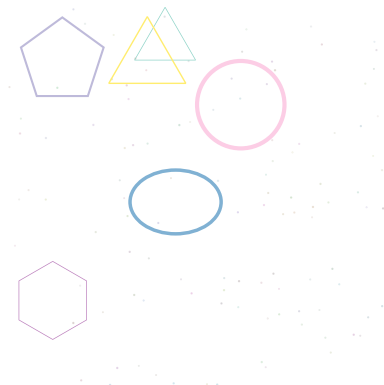[{"shape": "triangle", "thickness": 0.5, "radius": 0.46, "center": [0.429, 0.89]}, {"shape": "pentagon", "thickness": 1.5, "radius": 0.56, "center": [0.162, 0.842]}, {"shape": "oval", "thickness": 2.5, "radius": 0.59, "center": [0.456, 0.475]}, {"shape": "circle", "thickness": 3, "radius": 0.57, "center": [0.625, 0.728]}, {"shape": "hexagon", "thickness": 0.5, "radius": 0.51, "center": [0.137, 0.22]}, {"shape": "triangle", "thickness": 1, "radius": 0.58, "center": [0.383, 0.841]}]